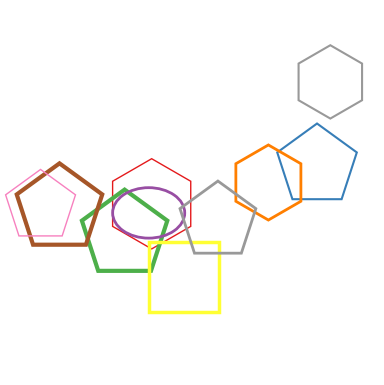[{"shape": "hexagon", "thickness": 1, "radius": 0.59, "center": [0.394, 0.471]}, {"shape": "pentagon", "thickness": 1.5, "radius": 0.54, "center": [0.823, 0.571]}, {"shape": "pentagon", "thickness": 3, "radius": 0.58, "center": [0.324, 0.391]}, {"shape": "oval", "thickness": 2, "radius": 0.47, "center": [0.386, 0.447]}, {"shape": "hexagon", "thickness": 2, "radius": 0.49, "center": [0.697, 0.526]}, {"shape": "square", "thickness": 2.5, "radius": 0.46, "center": [0.478, 0.281]}, {"shape": "pentagon", "thickness": 3, "radius": 0.58, "center": [0.155, 0.459]}, {"shape": "pentagon", "thickness": 1, "radius": 0.48, "center": [0.105, 0.464]}, {"shape": "hexagon", "thickness": 1.5, "radius": 0.48, "center": [0.858, 0.787]}, {"shape": "pentagon", "thickness": 2, "radius": 0.52, "center": [0.566, 0.426]}]